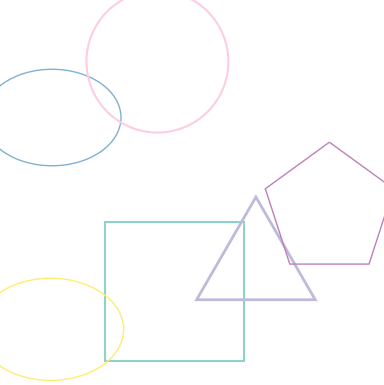[{"shape": "square", "thickness": 1.5, "radius": 0.91, "center": [0.453, 0.243]}, {"shape": "triangle", "thickness": 2, "radius": 0.89, "center": [0.665, 0.31]}, {"shape": "oval", "thickness": 1, "radius": 0.9, "center": [0.135, 0.695]}, {"shape": "circle", "thickness": 1.5, "radius": 0.92, "center": [0.409, 0.84]}, {"shape": "pentagon", "thickness": 1, "radius": 0.88, "center": [0.856, 0.456]}, {"shape": "oval", "thickness": 1, "radius": 0.95, "center": [0.132, 0.145]}]